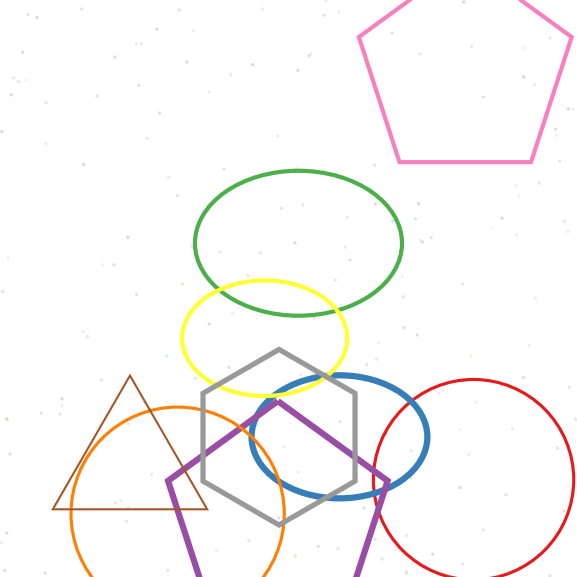[{"shape": "circle", "thickness": 1.5, "radius": 0.87, "center": [0.82, 0.169]}, {"shape": "oval", "thickness": 3, "radius": 0.76, "center": [0.588, 0.243]}, {"shape": "oval", "thickness": 2, "radius": 0.9, "center": [0.517, 0.578]}, {"shape": "pentagon", "thickness": 3, "radius": 1.0, "center": [0.481, 0.105]}, {"shape": "circle", "thickness": 1.5, "radius": 0.92, "center": [0.308, 0.11]}, {"shape": "oval", "thickness": 2, "radius": 0.71, "center": [0.458, 0.414]}, {"shape": "triangle", "thickness": 1, "radius": 0.77, "center": [0.225, 0.194]}, {"shape": "pentagon", "thickness": 2, "radius": 0.97, "center": [0.806, 0.875]}, {"shape": "hexagon", "thickness": 2.5, "radius": 0.76, "center": [0.483, 0.242]}]